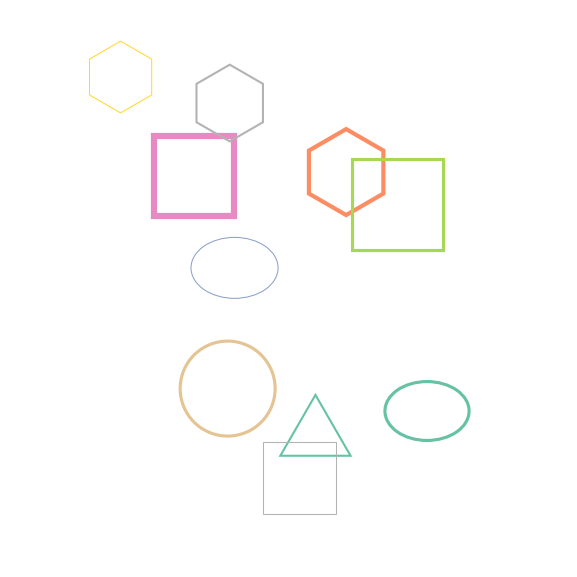[{"shape": "oval", "thickness": 1.5, "radius": 0.36, "center": [0.739, 0.287]}, {"shape": "triangle", "thickness": 1, "radius": 0.35, "center": [0.546, 0.245]}, {"shape": "hexagon", "thickness": 2, "radius": 0.37, "center": [0.599, 0.701]}, {"shape": "oval", "thickness": 0.5, "radius": 0.38, "center": [0.406, 0.535]}, {"shape": "square", "thickness": 3, "radius": 0.35, "center": [0.336, 0.695]}, {"shape": "square", "thickness": 1.5, "radius": 0.4, "center": [0.689, 0.645]}, {"shape": "hexagon", "thickness": 0.5, "radius": 0.31, "center": [0.209, 0.866]}, {"shape": "circle", "thickness": 1.5, "radius": 0.41, "center": [0.394, 0.326]}, {"shape": "hexagon", "thickness": 1, "radius": 0.33, "center": [0.398, 0.821]}, {"shape": "square", "thickness": 0.5, "radius": 0.31, "center": [0.518, 0.171]}]